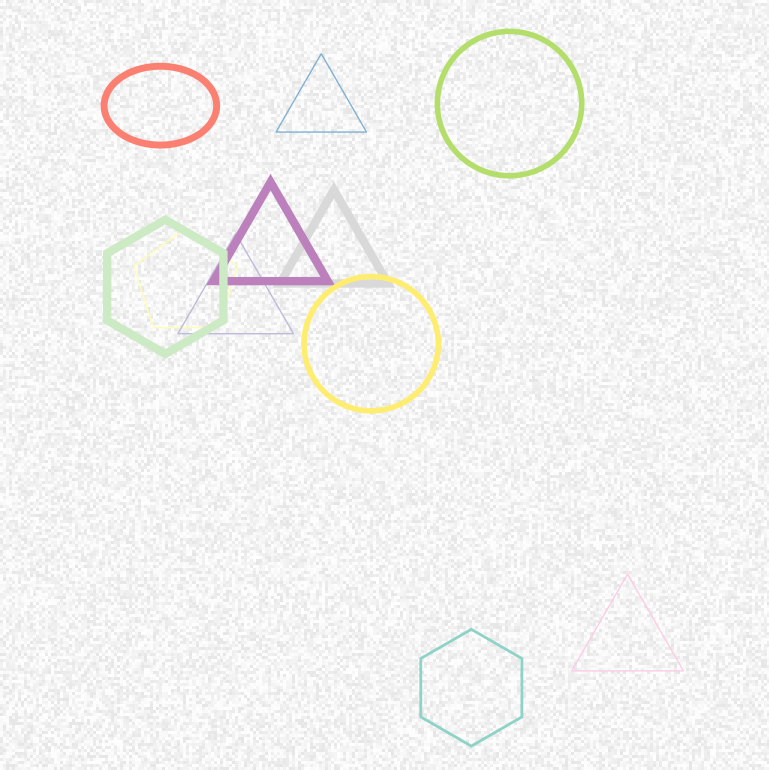[{"shape": "hexagon", "thickness": 1, "radius": 0.38, "center": [0.612, 0.107]}, {"shape": "pentagon", "thickness": 0.5, "radius": 0.36, "center": [0.241, 0.632]}, {"shape": "triangle", "thickness": 0.5, "radius": 0.43, "center": [0.306, 0.61]}, {"shape": "oval", "thickness": 2.5, "radius": 0.37, "center": [0.208, 0.863]}, {"shape": "triangle", "thickness": 0.5, "radius": 0.34, "center": [0.417, 0.862]}, {"shape": "circle", "thickness": 2, "radius": 0.47, "center": [0.662, 0.865]}, {"shape": "triangle", "thickness": 0.5, "radius": 0.42, "center": [0.815, 0.171]}, {"shape": "triangle", "thickness": 3, "radius": 0.41, "center": [0.434, 0.672]}, {"shape": "triangle", "thickness": 3, "radius": 0.43, "center": [0.351, 0.678]}, {"shape": "hexagon", "thickness": 3, "radius": 0.44, "center": [0.215, 0.628]}, {"shape": "circle", "thickness": 2, "radius": 0.44, "center": [0.482, 0.554]}]